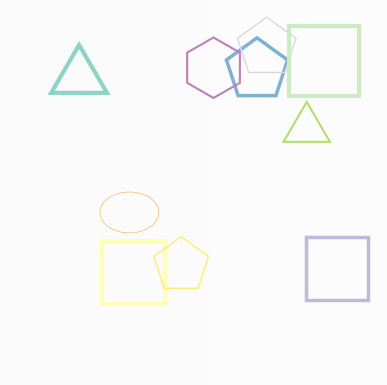[{"shape": "triangle", "thickness": 3, "radius": 0.42, "center": [0.204, 0.8]}, {"shape": "square", "thickness": 3, "radius": 0.41, "center": [0.345, 0.293]}, {"shape": "square", "thickness": 2.5, "radius": 0.4, "center": [0.87, 0.303]}, {"shape": "pentagon", "thickness": 2.5, "radius": 0.41, "center": [0.663, 0.819]}, {"shape": "oval", "thickness": 0.5, "radius": 0.38, "center": [0.334, 0.448]}, {"shape": "triangle", "thickness": 1.5, "radius": 0.35, "center": [0.792, 0.666]}, {"shape": "pentagon", "thickness": 1, "radius": 0.4, "center": [0.688, 0.876]}, {"shape": "hexagon", "thickness": 1.5, "radius": 0.39, "center": [0.551, 0.824]}, {"shape": "square", "thickness": 3, "radius": 0.45, "center": [0.835, 0.841]}, {"shape": "pentagon", "thickness": 1, "radius": 0.37, "center": [0.467, 0.311]}]